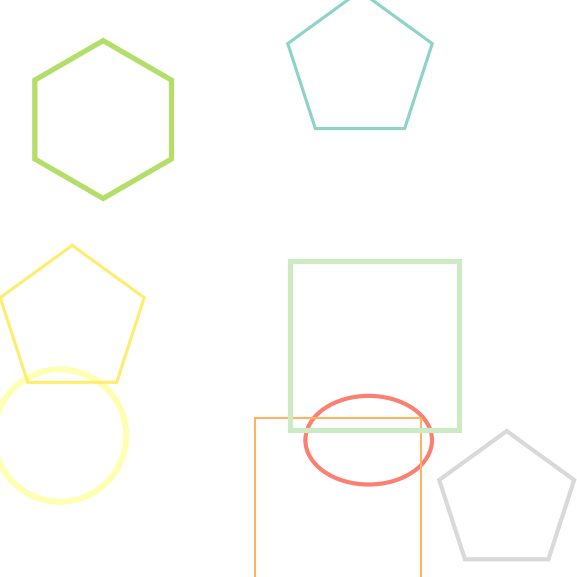[{"shape": "pentagon", "thickness": 1.5, "radius": 0.66, "center": [0.623, 0.883]}, {"shape": "circle", "thickness": 3, "radius": 0.57, "center": [0.104, 0.245]}, {"shape": "oval", "thickness": 2, "radius": 0.55, "center": [0.638, 0.237]}, {"shape": "square", "thickness": 1, "radius": 0.72, "center": [0.585, 0.131]}, {"shape": "hexagon", "thickness": 2.5, "radius": 0.68, "center": [0.179, 0.792]}, {"shape": "pentagon", "thickness": 2, "radius": 0.61, "center": [0.877, 0.13]}, {"shape": "square", "thickness": 2.5, "radius": 0.73, "center": [0.648, 0.401]}, {"shape": "pentagon", "thickness": 1.5, "radius": 0.66, "center": [0.125, 0.443]}]